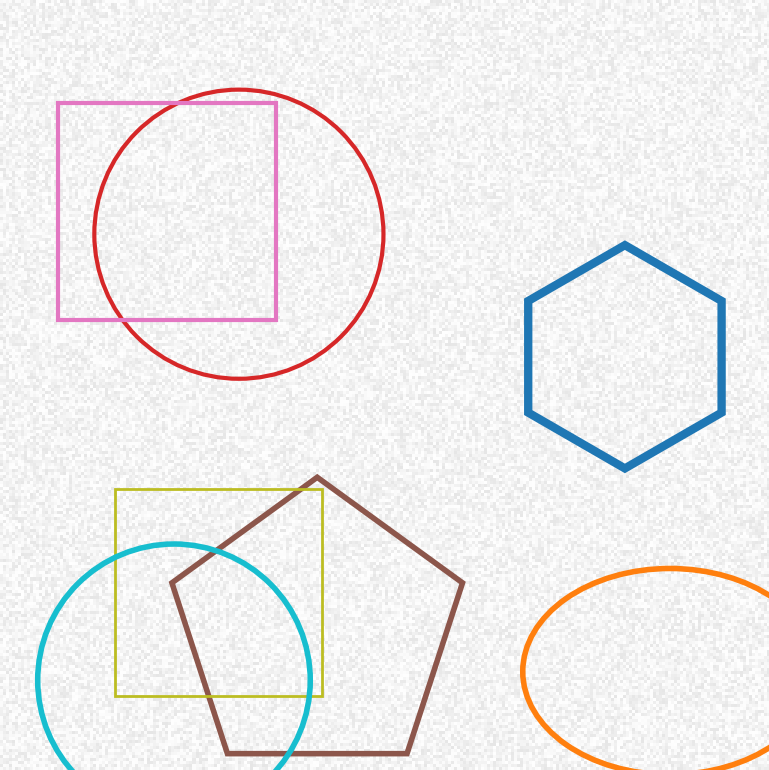[{"shape": "hexagon", "thickness": 3, "radius": 0.72, "center": [0.812, 0.537]}, {"shape": "oval", "thickness": 2, "radius": 0.96, "center": [0.87, 0.128]}, {"shape": "circle", "thickness": 1.5, "radius": 0.94, "center": [0.31, 0.696]}, {"shape": "pentagon", "thickness": 2, "radius": 0.99, "center": [0.412, 0.182]}, {"shape": "square", "thickness": 1.5, "radius": 0.71, "center": [0.217, 0.726]}, {"shape": "square", "thickness": 1, "radius": 0.67, "center": [0.283, 0.231]}, {"shape": "circle", "thickness": 2, "radius": 0.88, "center": [0.226, 0.116]}]